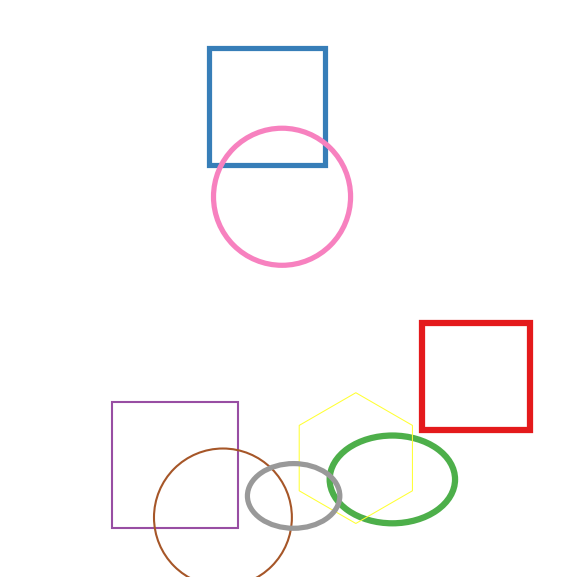[{"shape": "square", "thickness": 3, "radius": 0.47, "center": [0.824, 0.347]}, {"shape": "square", "thickness": 2.5, "radius": 0.51, "center": [0.462, 0.814]}, {"shape": "oval", "thickness": 3, "radius": 0.54, "center": [0.679, 0.169]}, {"shape": "square", "thickness": 1, "radius": 0.54, "center": [0.304, 0.194]}, {"shape": "hexagon", "thickness": 0.5, "radius": 0.57, "center": [0.616, 0.206]}, {"shape": "circle", "thickness": 1, "radius": 0.6, "center": [0.386, 0.103]}, {"shape": "circle", "thickness": 2.5, "radius": 0.59, "center": [0.488, 0.658]}, {"shape": "oval", "thickness": 2.5, "radius": 0.4, "center": [0.508, 0.14]}]